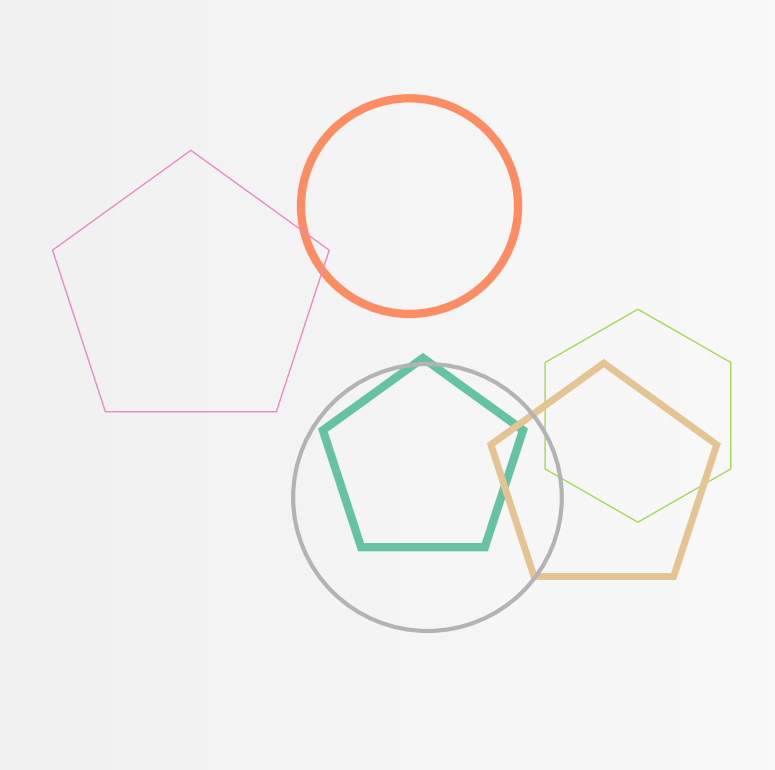[{"shape": "pentagon", "thickness": 3, "radius": 0.68, "center": [0.546, 0.399]}, {"shape": "circle", "thickness": 3, "radius": 0.7, "center": [0.528, 0.732]}, {"shape": "pentagon", "thickness": 0.5, "radius": 0.94, "center": [0.246, 0.617]}, {"shape": "hexagon", "thickness": 0.5, "radius": 0.69, "center": [0.823, 0.46]}, {"shape": "pentagon", "thickness": 2.5, "radius": 0.77, "center": [0.779, 0.375]}, {"shape": "circle", "thickness": 1.5, "radius": 0.87, "center": [0.552, 0.354]}]